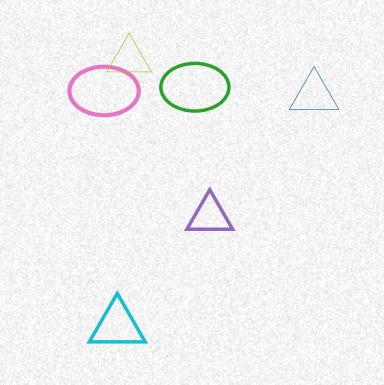[{"shape": "triangle", "thickness": 0.5, "radius": 0.37, "center": [0.816, 0.753]}, {"shape": "oval", "thickness": 2.5, "radius": 0.44, "center": [0.506, 0.773]}, {"shape": "triangle", "thickness": 2.5, "radius": 0.34, "center": [0.545, 0.439]}, {"shape": "oval", "thickness": 3, "radius": 0.45, "center": [0.27, 0.764]}, {"shape": "triangle", "thickness": 0.5, "radius": 0.33, "center": [0.335, 0.847]}, {"shape": "triangle", "thickness": 2.5, "radius": 0.42, "center": [0.305, 0.154]}]